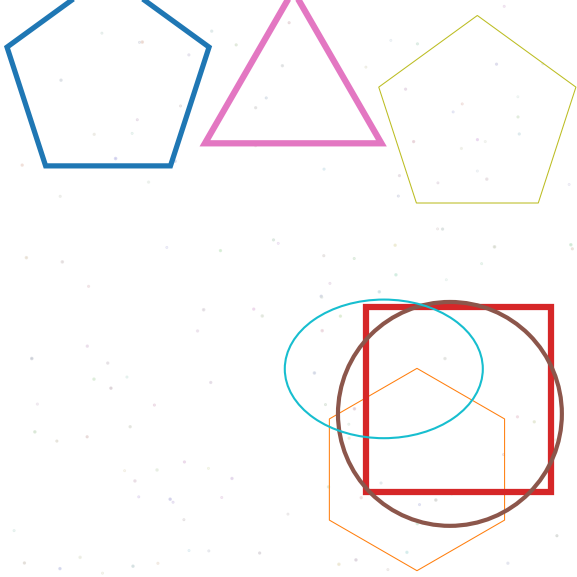[{"shape": "pentagon", "thickness": 2.5, "radius": 0.92, "center": [0.187, 0.861]}, {"shape": "hexagon", "thickness": 0.5, "radius": 0.88, "center": [0.722, 0.186]}, {"shape": "square", "thickness": 3, "radius": 0.8, "center": [0.794, 0.308]}, {"shape": "circle", "thickness": 2, "radius": 0.97, "center": [0.779, 0.282]}, {"shape": "triangle", "thickness": 3, "radius": 0.88, "center": [0.508, 0.839]}, {"shape": "pentagon", "thickness": 0.5, "radius": 0.9, "center": [0.827, 0.793]}, {"shape": "oval", "thickness": 1, "radius": 0.86, "center": [0.665, 0.36]}]